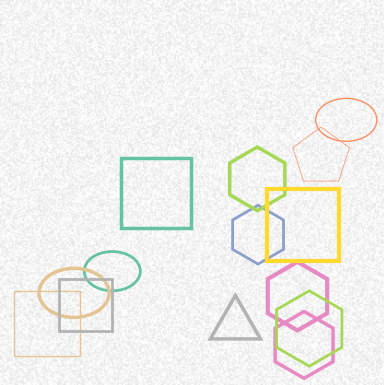[{"shape": "square", "thickness": 2.5, "radius": 0.45, "center": [0.405, 0.499]}, {"shape": "oval", "thickness": 2, "radius": 0.36, "center": [0.292, 0.296]}, {"shape": "oval", "thickness": 1, "radius": 0.4, "center": [0.899, 0.689]}, {"shape": "pentagon", "thickness": 0.5, "radius": 0.39, "center": [0.834, 0.592]}, {"shape": "hexagon", "thickness": 2, "radius": 0.38, "center": [0.67, 0.39]}, {"shape": "hexagon", "thickness": 2.5, "radius": 0.43, "center": [0.79, 0.104]}, {"shape": "hexagon", "thickness": 3, "radius": 0.45, "center": [0.773, 0.231]}, {"shape": "hexagon", "thickness": 2, "radius": 0.49, "center": [0.803, 0.147]}, {"shape": "hexagon", "thickness": 2.5, "radius": 0.41, "center": [0.668, 0.535]}, {"shape": "square", "thickness": 3, "radius": 0.47, "center": [0.786, 0.416]}, {"shape": "square", "thickness": 1, "radius": 0.43, "center": [0.122, 0.16]}, {"shape": "oval", "thickness": 2.5, "radius": 0.46, "center": [0.192, 0.239]}, {"shape": "square", "thickness": 2, "radius": 0.34, "center": [0.222, 0.208]}, {"shape": "triangle", "thickness": 2.5, "radius": 0.38, "center": [0.611, 0.157]}]